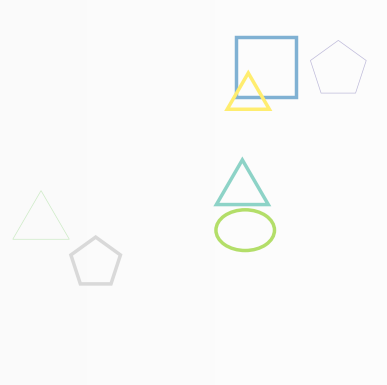[{"shape": "triangle", "thickness": 2.5, "radius": 0.39, "center": [0.625, 0.507]}, {"shape": "pentagon", "thickness": 0.5, "radius": 0.38, "center": [0.873, 0.819]}, {"shape": "square", "thickness": 2.5, "radius": 0.39, "center": [0.687, 0.827]}, {"shape": "oval", "thickness": 2.5, "radius": 0.38, "center": [0.633, 0.402]}, {"shape": "pentagon", "thickness": 2.5, "radius": 0.34, "center": [0.247, 0.317]}, {"shape": "triangle", "thickness": 0.5, "radius": 0.42, "center": [0.106, 0.421]}, {"shape": "triangle", "thickness": 2.5, "radius": 0.31, "center": [0.641, 0.748]}]